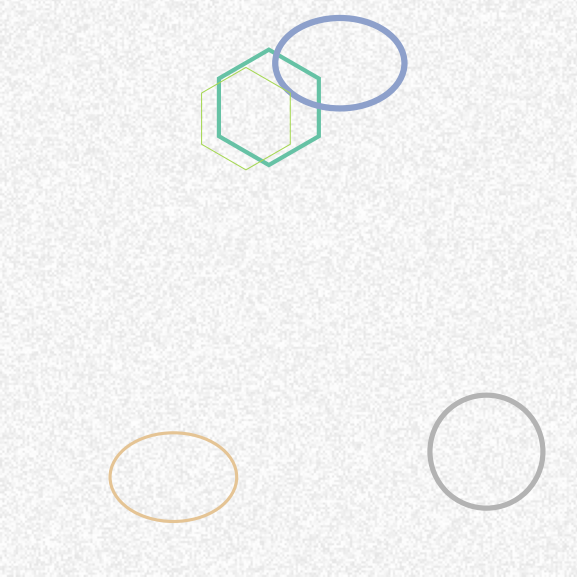[{"shape": "hexagon", "thickness": 2, "radius": 0.5, "center": [0.466, 0.813]}, {"shape": "oval", "thickness": 3, "radius": 0.56, "center": [0.588, 0.89]}, {"shape": "hexagon", "thickness": 0.5, "radius": 0.44, "center": [0.426, 0.794]}, {"shape": "oval", "thickness": 1.5, "radius": 0.55, "center": [0.3, 0.173]}, {"shape": "circle", "thickness": 2.5, "radius": 0.49, "center": [0.842, 0.217]}]